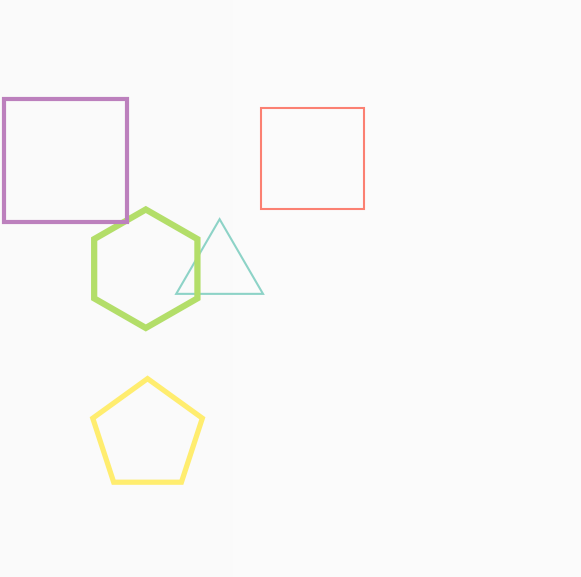[{"shape": "triangle", "thickness": 1, "radius": 0.43, "center": [0.378, 0.533]}, {"shape": "square", "thickness": 1, "radius": 0.44, "center": [0.538, 0.725]}, {"shape": "hexagon", "thickness": 3, "radius": 0.51, "center": [0.251, 0.534]}, {"shape": "square", "thickness": 2, "radius": 0.53, "center": [0.113, 0.722]}, {"shape": "pentagon", "thickness": 2.5, "radius": 0.5, "center": [0.254, 0.244]}]